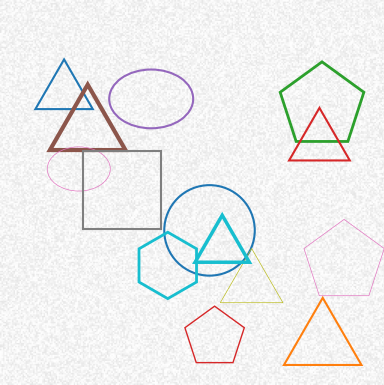[{"shape": "triangle", "thickness": 1.5, "radius": 0.43, "center": [0.166, 0.76]}, {"shape": "circle", "thickness": 1.5, "radius": 0.59, "center": [0.544, 0.402]}, {"shape": "triangle", "thickness": 1.5, "radius": 0.58, "center": [0.838, 0.11]}, {"shape": "pentagon", "thickness": 2, "radius": 0.57, "center": [0.836, 0.725]}, {"shape": "triangle", "thickness": 1.5, "radius": 0.46, "center": [0.83, 0.629]}, {"shape": "pentagon", "thickness": 1, "radius": 0.41, "center": [0.557, 0.124]}, {"shape": "oval", "thickness": 1.5, "radius": 0.55, "center": [0.393, 0.743]}, {"shape": "triangle", "thickness": 3, "radius": 0.57, "center": [0.228, 0.667]}, {"shape": "oval", "thickness": 0.5, "radius": 0.41, "center": [0.205, 0.561]}, {"shape": "pentagon", "thickness": 0.5, "radius": 0.55, "center": [0.894, 0.321]}, {"shape": "square", "thickness": 1.5, "radius": 0.51, "center": [0.316, 0.507]}, {"shape": "triangle", "thickness": 0.5, "radius": 0.47, "center": [0.654, 0.261]}, {"shape": "hexagon", "thickness": 2, "radius": 0.43, "center": [0.436, 0.311]}, {"shape": "triangle", "thickness": 2.5, "radius": 0.41, "center": [0.577, 0.36]}]